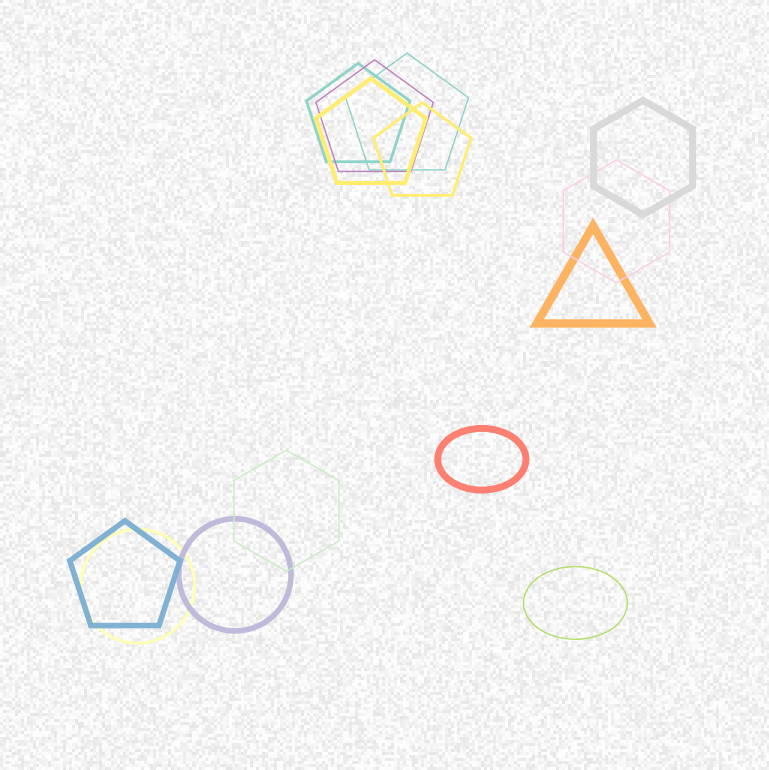[{"shape": "pentagon", "thickness": 1, "radius": 0.35, "center": [0.465, 0.847]}, {"shape": "pentagon", "thickness": 0.5, "radius": 0.42, "center": [0.529, 0.847]}, {"shape": "circle", "thickness": 1, "radius": 0.37, "center": [0.179, 0.239]}, {"shape": "circle", "thickness": 2, "radius": 0.36, "center": [0.305, 0.253]}, {"shape": "oval", "thickness": 2.5, "radius": 0.29, "center": [0.626, 0.404]}, {"shape": "pentagon", "thickness": 2, "radius": 0.38, "center": [0.162, 0.248]}, {"shape": "triangle", "thickness": 3, "radius": 0.42, "center": [0.77, 0.622]}, {"shape": "oval", "thickness": 0.5, "radius": 0.34, "center": [0.747, 0.217]}, {"shape": "hexagon", "thickness": 0.5, "radius": 0.4, "center": [0.801, 0.712]}, {"shape": "hexagon", "thickness": 2.5, "radius": 0.37, "center": [0.835, 0.795]}, {"shape": "pentagon", "thickness": 0.5, "radius": 0.4, "center": [0.487, 0.842]}, {"shape": "hexagon", "thickness": 0.5, "radius": 0.39, "center": [0.372, 0.337]}, {"shape": "pentagon", "thickness": 1.5, "radius": 0.38, "center": [0.482, 0.823]}, {"shape": "pentagon", "thickness": 1, "radius": 0.33, "center": [0.548, 0.8]}]